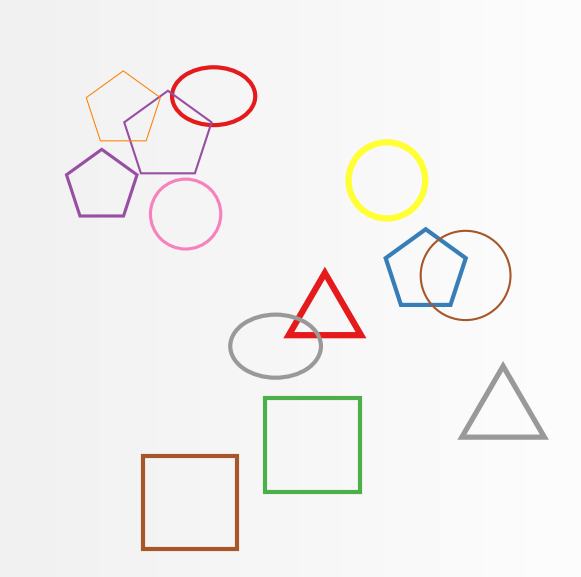[{"shape": "triangle", "thickness": 3, "radius": 0.36, "center": [0.559, 0.455]}, {"shape": "oval", "thickness": 2, "radius": 0.36, "center": [0.368, 0.833]}, {"shape": "pentagon", "thickness": 2, "radius": 0.36, "center": [0.732, 0.53]}, {"shape": "square", "thickness": 2, "radius": 0.41, "center": [0.538, 0.229]}, {"shape": "pentagon", "thickness": 1.5, "radius": 0.32, "center": [0.175, 0.677]}, {"shape": "pentagon", "thickness": 1, "radius": 0.4, "center": [0.289, 0.763]}, {"shape": "pentagon", "thickness": 0.5, "radius": 0.33, "center": [0.212, 0.809]}, {"shape": "circle", "thickness": 3, "radius": 0.33, "center": [0.666, 0.687]}, {"shape": "circle", "thickness": 1, "radius": 0.39, "center": [0.801, 0.522]}, {"shape": "square", "thickness": 2, "radius": 0.4, "center": [0.327, 0.129]}, {"shape": "circle", "thickness": 1.5, "radius": 0.3, "center": [0.319, 0.628]}, {"shape": "oval", "thickness": 2, "radius": 0.39, "center": [0.474, 0.4]}, {"shape": "triangle", "thickness": 2.5, "radius": 0.41, "center": [0.866, 0.283]}]